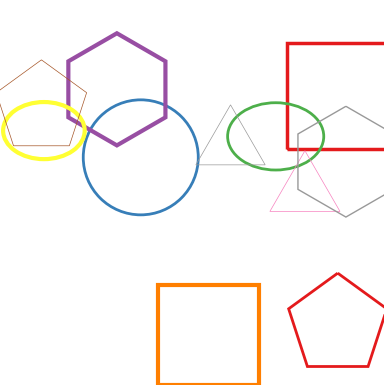[{"shape": "pentagon", "thickness": 2, "radius": 0.67, "center": [0.877, 0.156]}, {"shape": "square", "thickness": 2.5, "radius": 0.69, "center": [0.883, 0.751]}, {"shape": "circle", "thickness": 2, "radius": 0.75, "center": [0.366, 0.591]}, {"shape": "oval", "thickness": 2, "radius": 0.62, "center": [0.716, 0.646]}, {"shape": "hexagon", "thickness": 3, "radius": 0.73, "center": [0.304, 0.768]}, {"shape": "square", "thickness": 3, "radius": 0.65, "center": [0.542, 0.129]}, {"shape": "oval", "thickness": 3, "radius": 0.53, "center": [0.114, 0.661]}, {"shape": "pentagon", "thickness": 0.5, "radius": 0.62, "center": [0.108, 0.721]}, {"shape": "triangle", "thickness": 0.5, "radius": 0.53, "center": [0.792, 0.503]}, {"shape": "hexagon", "thickness": 1, "radius": 0.72, "center": [0.898, 0.58]}, {"shape": "triangle", "thickness": 0.5, "radius": 0.52, "center": [0.599, 0.624]}]